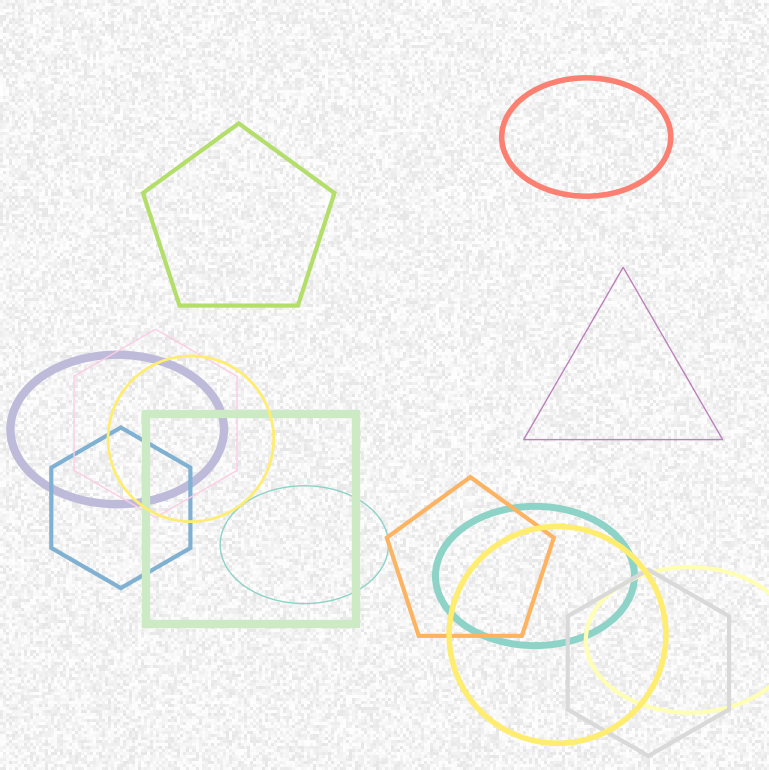[{"shape": "oval", "thickness": 0.5, "radius": 0.55, "center": [0.395, 0.293]}, {"shape": "oval", "thickness": 2.5, "radius": 0.65, "center": [0.695, 0.252]}, {"shape": "oval", "thickness": 1.5, "radius": 0.68, "center": [0.896, 0.169]}, {"shape": "oval", "thickness": 3, "radius": 0.69, "center": [0.152, 0.442]}, {"shape": "oval", "thickness": 2, "radius": 0.55, "center": [0.761, 0.822]}, {"shape": "hexagon", "thickness": 1.5, "radius": 0.52, "center": [0.157, 0.341]}, {"shape": "pentagon", "thickness": 1.5, "radius": 0.57, "center": [0.611, 0.266]}, {"shape": "pentagon", "thickness": 1.5, "radius": 0.65, "center": [0.31, 0.709]}, {"shape": "hexagon", "thickness": 0.5, "radius": 0.61, "center": [0.202, 0.45]}, {"shape": "hexagon", "thickness": 1.5, "radius": 0.61, "center": [0.842, 0.139]}, {"shape": "triangle", "thickness": 0.5, "radius": 0.75, "center": [0.809, 0.504]}, {"shape": "square", "thickness": 3, "radius": 0.68, "center": [0.326, 0.326]}, {"shape": "circle", "thickness": 2, "radius": 0.7, "center": [0.724, 0.176]}, {"shape": "circle", "thickness": 1, "radius": 0.54, "center": [0.248, 0.43]}]